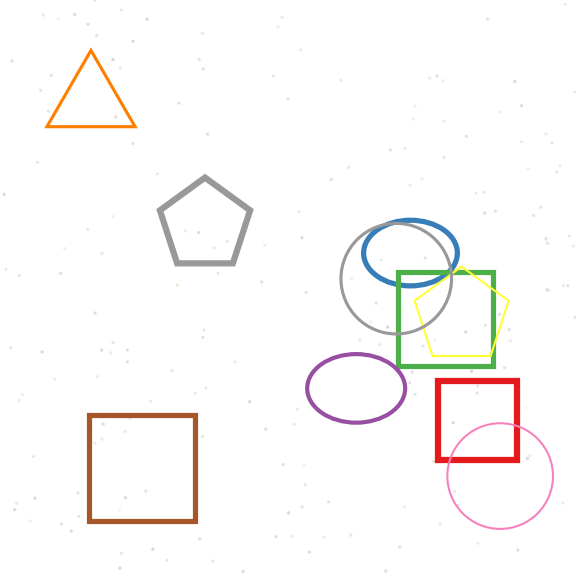[{"shape": "square", "thickness": 3, "radius": 0.34, "center": [0.826, 0.271]}, {"shape": "oval", "thickness": 2.5, "radius": 0.41, "center": [0.711, 0.561]}, {"shape": "square", "thickness": 2.5, "radius": 0.41, "center": [0.771, 0.447]}, {"shape": "oval", "thickness": 2, "radius": 0.42, "center": [0.617, 0.327]}, {"shape": "triangle", "thickness": 1.5, "radius": 0.44, "center": [0.158, 0.824]}, {"shape": "pentagon", "thickness": 1, "radius": 0.43, "center": [0.799, 0.452]}, {"shape": "square", "thickness": 2.5, "radius": 0.46, "center": [0.246, 0.188]}, {"shape": "circle", "thickness": 1, "radius": 0.46, "center": [0.866, 0.175]}, {"shape": "pentagon", "thickness": 3, "radius": 0.41, "center": [0.355, 0.61]}, {"shape": "circle", "thickness": 1.5, "radius": 0.48, "center": [0.686, 0.517]}]